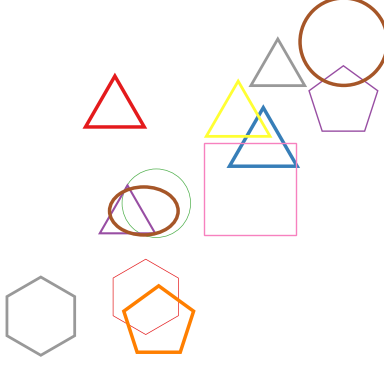[{"shape": "triangle", "thickness": 2.5, "radius": 0.44, "center": [0.298, 0.714]}, {"shape": "hexagon", "thickness": 0.5, "radius": 0.49, "center": [0.379, 0.229]}, {"shape": "triangle", "thickness": 2.5, "radius": 0.51, "center": [0.684, 0.619]}, {"shape": "circle", "thickness": 0.5, "radius": 0.45, "center": [0.406, 0.472]}, {"shape": "pentagon", "thickness": 1, "radius": 0.47, "center": [0.892, 0.735]}, {"shape": "triangle", "thickness": 1.5, "radius": 0.41, "center": [0.331, 0.435]}, {"shape": "pentagon", "thickness": 2.5, "radius": 0.48, "center": [0.412, 0.162]}, {"shape": "triangle", "thickness": 2, "radius": 0.48, "center": [0.619, 0.694]}, {"shape": "circle", "thickness": 2.5, "radius": 0.57, "center": [0.893, 0.892]}, {"shape": "oval", "thickness": 2.5, "radius": 0.45, "center": [0.374, 0.452]}, {"shape": "square", "thickness": 1, "radius": 0.6, "center": [0.649, 0.509]}, {"shape": "triangle", "thickness": 2, "radius": 0.4, "center": [0.722, 0.818]}, {"shape": "hexagon", "thickness": 2, "radius": 0.51, "center": [0.106, 0.179]}]